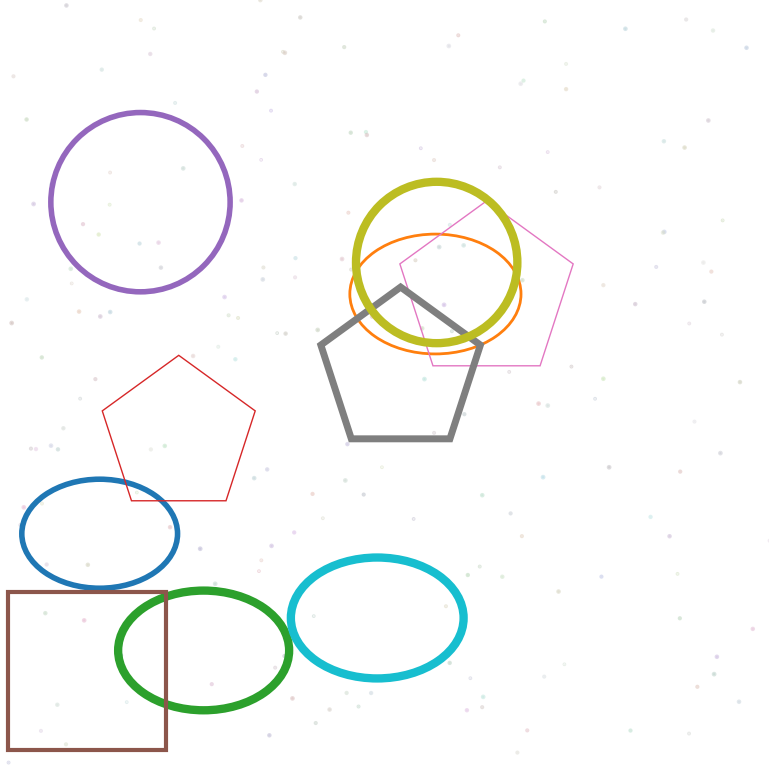[{"shape": "oval", "thickness": 2, "radius": 0.51, "center": [0.129, 0.307]}, {"shape": "oval", "thickness": 1, "radius": 0.56, "center": [0.565, 0.618]}, {"shape": "oval", "thickness": 3, "radius": 0.56, "center": [0.264, 0.155]}, {"shape": "pentagon", "thickness": 0.5, "radius": 0.52, "center": [0.232, 0.434]}, {"shape": "circle", "thickness": 2, "radius": 0.58, "center": [0.182, 0.737]}, {"shape": "square", "thickness": 1.5, "radius": 0.51, "center": [0.113, 0.129]}, {"shape": "pentagon", "thickness": 0.5, "radius": 0.59, "center": [0.632, 0.621]}, {"shape": "pentagon", "thickness": 2.5, "radius": 0.54, "center": [0.52, 0.518]}, {"shape": "circle", "thickness": 3, "radius": 0.52, "center": [0.567, 0.659]}, {"shape": "oval", "thickness": 3, "radius": 0.56, "center": [0.49, 0.197]}]